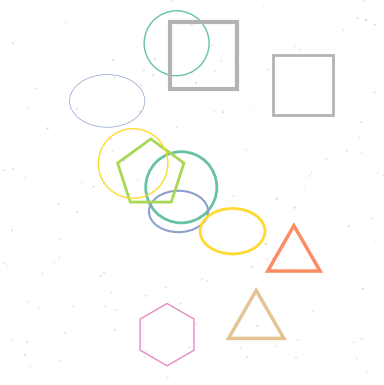[{"shape": "circle", "thickness": 1, "radius": 0.42, "center": [0.459, 0.888]}, {"shape": "circle", "thickness": 2, "radius": 0.46, "center": [0.471, 0.513]}, {"shape": "triangle", "thickness": 2.5, "radius": 0.39, "center": [0.763, 0.335]}, {"shape": "oval", "thickness": 1.5, "radius": 0.38, "center": [0.464, 0.451]}, {"shape": "oval", "thickness": 0.5, "radius": 0.49, "center": [0.278, 0.738]}, {"shape": "hexagon", "thickness": 1, "radius": 0.4, "center": [0.434, 0.131]}, {"shape": "pentagon", "thickness": 2, "radius": 0.45, "center": [0.392, 0.548]}, {"shape": "oval", "thickness": 2, "radius": 0.42, "center": [0.604, 0.399]}, {"shape": "circle", "thickness": 1, "radius": 0.45, "center": [0.346, 0.575]}, {"shape": "triangle", "thickness": 2.5, "radius": 0.42, "center": [0.665, 0.163]}, {"shape": "square", "thickness": 3, "radius": 0.43, "center": [0.529, 0.856]}, {"shape": "square", "thickness": 2, "radius": 0.39, "center": [0.788, 0.779]}]